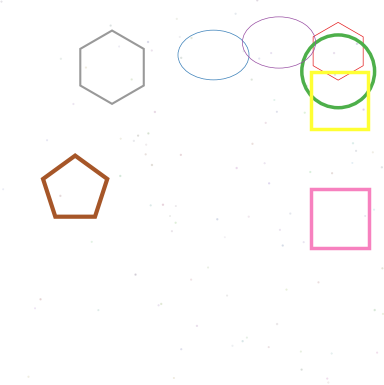[{"shape": "hexagon", "thickness": 0.5, "radius": 0.38, "center": [0.878, 0.867]}, {"shape": "oval", "thickness": 0.5, "radius": 0.46, "center": [0.555, 0.857]}, {"shape": "circle", "thickness": 2.5, "radius": 0.47, "center": [0.878, 0.815]}, {"shape": "oval", "thickness": 0.5, "radius": 0.48, "center": [0.725, 0.89]}, {"shape": "square", "thickness": 2.5, "radius": 0.37, "center": [0.881, 0.738]}, {"shape": "pentagon", "thickness": 3, "radius": 0.44, "center": [0.195, 0.508]}, {"shape": "square", "thickness": 2.5, "radius": 0.38, "center": [0.883, 0.433]}, {"shape": "hexagon", "thickness": 1.5, "radius": 0.48, "center": [0.291, 0.825]}]